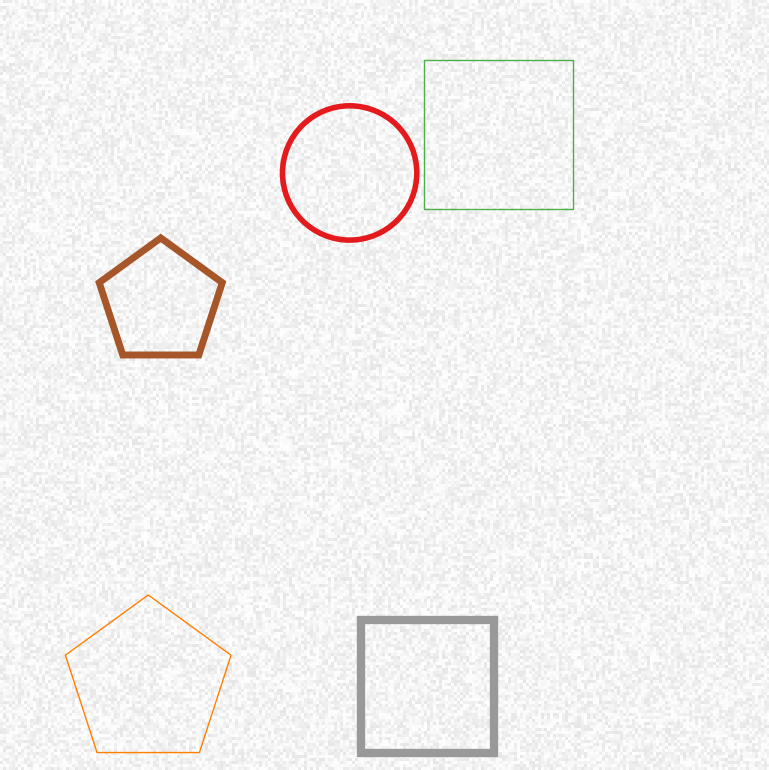[{"shape": "circle", "thickness": 2, "radius": 0.44, "center": [0.454, 0.775]}, {"shape": "square", "thickness": 0.5, "radius": 0.48, "center": [0.648, 0.825]}, {"shape": "pentagon", "thickness": 0.5, "radius": 0.57, "center": [0.193, 0.114]}, {"shape": "pentagon", "thickness": 2.5, "radius": 0.42, "center": [0.209, 0.607]}, {"shape": "square", "thickness": 3, "radius": 0.43, "center": [0.556, 0.109]}]